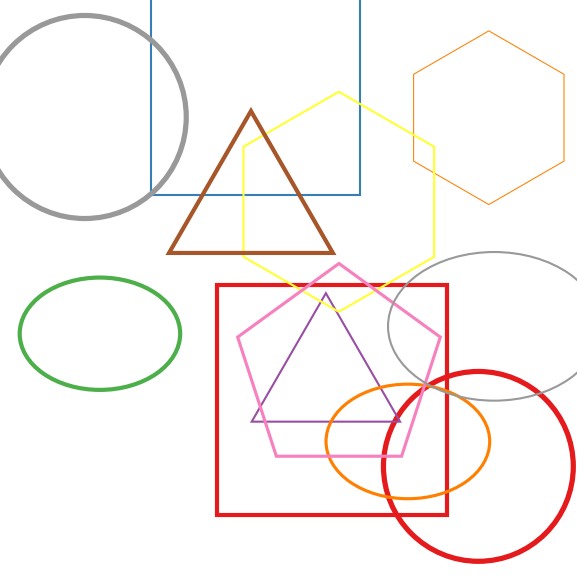[{"shape": "circle", "thickness": 2.5, "radius": 0.82, "center": [0.828, 0.192]}, {"shape": "square", "thickness": 2, "radius": 0.99, "center": [0.575, 0.306]}, {"shape": "square", "thickness": 1, "radius": 0.91, "center": [0.443, 0.843]}, {"shape": "oval", "thickness": 2, "radius": 0.69, "center": [0.173, 0.421]}, {"shape": "triangle", "thickness": 1, "radius": 0.74, "center": [0.564, 0.343]}, {"shape": "oval", "thickness": 1.5, "radius": 0.71, "center": [0.706, 0.235]}, {"shape": "hexagon", "thickness": 0.5, "radius": 0.75, "center": [0.846, 0.795]}, {"shape": "hexagon", "thickness": 1, "radius": 0.95, "center": [0.587, 0.65]}, {"shape": "triangle", "thickness": 2, "radius": 0.82, "center": [0.435, 0.643]}, {"shape": "pentagon", "thickness": 1.5, "radius": 0.92, "center": [0.587, 0.358]}, {"shape": "oval", "thickness": 1, "radius": 0.92, "center": [0.856, 0.434]}, {"shape": "circle", "thickness": 2.5, "radius": 0.88, "center": [0.147, 0.797]}]